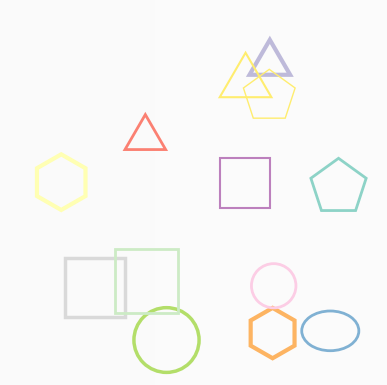[{"shape": "pentagon", "thickness": 2, "radius": 0.38, "center": [0.874, 0.514]}, {"shape": "hexagon", "thickness": 3, "radius": 0.36, "center": [0.158, 0.527]}, {"shape": "triangle", "thickness": 3, "radius": 0.3, "center": [0.696, 0.836]}, {"shape": "triangle", "thickness": 2, "radius": 0.3, "center": [0.375, 0.642]}, {"shape": "oval", "thickness": 2, "radius": 0.37, "center": [0.852, 0.141]}, {"shape": "hexagon", "thickness": 3, "radius": 0.33, "center": [0.703, 0.135]}, {"shape": "circle", "thickness": 2.5, "radius": 0.42, "center": [0.43, 0.117]}, {"shape": "circle", "thickness": 2, "radius": 0.29, "center": [0.706, 0.258]}, {"shape": "square", "thickness": 2.5, "radius": 0.38, "center": [0.245, 0.253]}, {"shape": "square", "thickness": 1.5, "radius": 0.33, "center": [0.632, 0.525]}, {"shape": "square", "thickness": 2, "radius": 0.41, "center": [0.378, 0.27]}, {"shape": "pentagon", "thickness": 1, "radius": 0.35, "center": [0.695, 0.75]}, {"shape": "triangle", "thickness": 1.5, "radius": 0.38, "center": [0.634, 0.786]}]